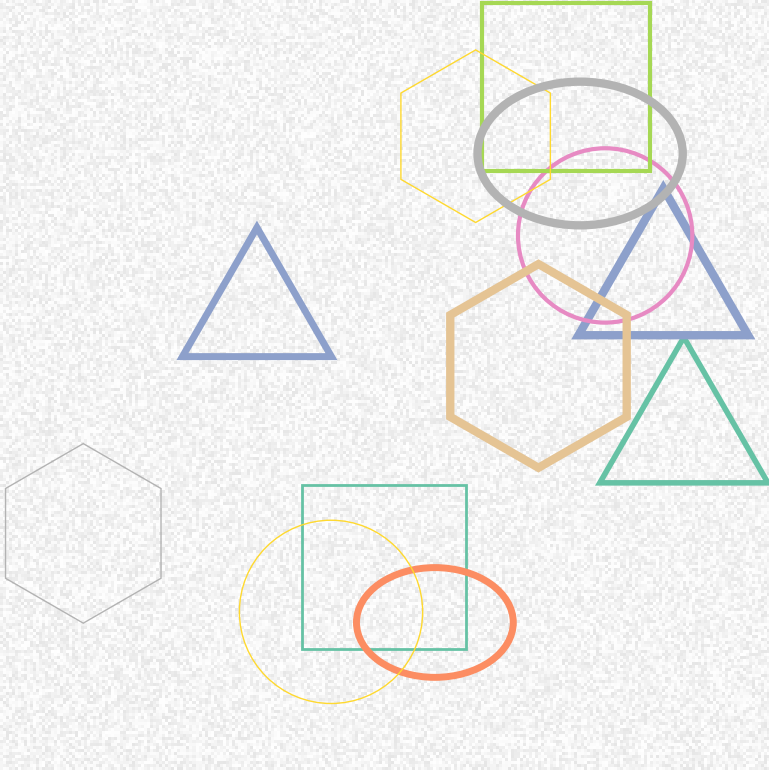[{"shape": "square", "thickness": 1, "radius": 0.53, "center": [0.499, 0.263]}, {"shape": "triangle", "thickness": 2, "radius": 0.63, "center": [0.888, 0.436]}, {"shape": "oval", "thickness": 2.5, "radius": 0.51, "center": [0.565, 0.192]}, {"shape": "triangle", "thickness": 3, "radius": 0.64, "center": [0.861, 0.628]}, {"shape": "triangle", "thickness": 2.5, "radius": 0.56, "center": [0.334, 0.593]}, {"shape": "circle", "thickness": 1.5, "radius": 0.57, "center": [0.786, 0.694]}, {"shape": "square", "thickness": 1.5, "radius": 0.55, "center": [0.735, 0.887]}, {"shape": "hexagon", "thickness": 0.5, "radius": 0.56, "center": [0.618, 0.823]}, {"shape": "circle", "thickness": 0.5, "radius": 0.6, "center": [0.43, 0.205]}, {"shape": "hexagon", "thickness": 3, "radius": 0.66, "center": [0.699, 0.525]}, {"shape": "hexagon", "thickness": 0.5, "radius": 0.58, "center": [0.108, 0.307]}, {"shape": "oval", "thickness": 3, "radius": 0.67, "center": [0.753, 0.801]}]